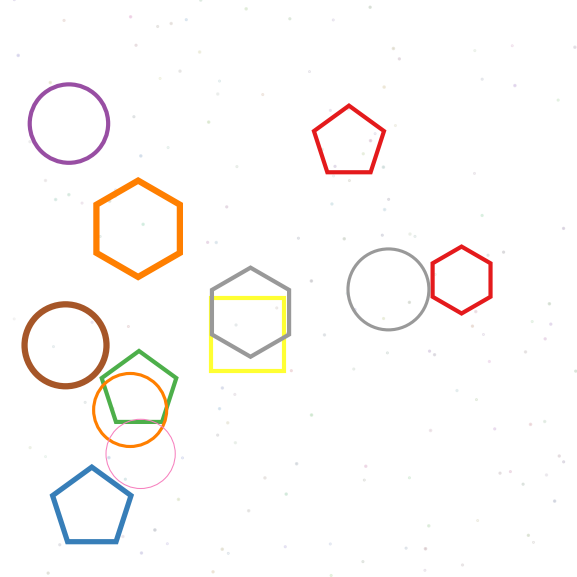[{"shape": "pentagon", "thickness": 2, "radius": 0.32, "center": [0.604, 0.752]}, {"shape": "hexagon", "thickness": 2, "radius": 0.29, "center": [0.799, 0.514]}, {"shape": "pentagon", "thickness": 2.5, "radius": 0.36, "center": [0.159, 0.119]}, {"shape": "pentagon", "thickness": 2, "radius": 0.34, "center": [0.241, 0.323]}, {"shape": "circle", "thickness": 2, "radius": 0.34, "center": [0.119, 0.785]}, {"shape": "circle", "thickness": 1.5, "radius": 0.32, "center": [0.225, 0.289]}, {"shape": "hexagon", "thickness": 3, "radius": 0.42, "center": [0.239, 0.603]}, {"shape": "square", "thickness": 2, "radius": 0.32, "center": [0.429, 0.421]}, {"shape": "circle", "thickness": 3, "radius": 0.35, "center": [0.113, 0.401]}, {"shape": "circle", "thickness": 0.5, "radius": 0.3, "center": [0.244, 0.213]}, {"shape": "circle", "thickness": 1.5, "radius": 0.35, "center": [0.673, 0.498]}, {"shape": "hexagon", "thickness": 2, "radius": 0.39, "center": [0.434, 0.459]}]